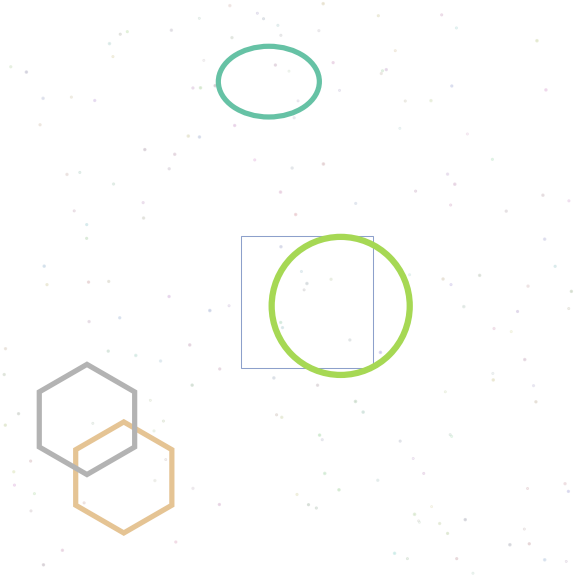[{"shape": "oval", "thickness": 2.5, "radius": 0.44, "center": [0.466, 0.858]}, {"shape": "square", "thickness": 0.5, "radius": 0.57, "center": [0.531, 0.476]}, {"shape": "circle", "thickness": 3, "radius": 0.6, "center": [0.59, 0.469]}, {"shape": "hexagon", "thickness": 2.5, "radius": 0.48, "center": [0.214, 0.172]}, {"shape": "hexagon", "thickness": 2.5, "radius": 0.48, "center": [0.151, 0.273]}]